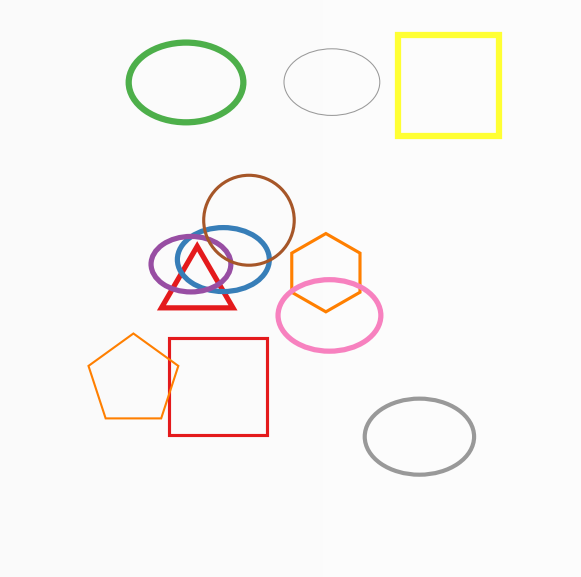[{"shape": "square", "thickness": 1.5, "radius": 0.42, "center": [0.374, 0.33]}, {"shape": "triangle", "thickness": 2.5, "radius": 0.36, "center": [0.339, 0.502]}, {"shape": "oval", "thickness": 2.5, "radius": 0.4, "center": [0.384, 0.55]}, {"shape": "oval", "thickness": 3, "radius": 0.49, "center": [0.32, 0.856]}, {"shape": "oval", "thickness": 2.5, "radius": 0.34, "center": [0.329, 0.542]}, {"shape": "hexagon", "thickness": 1.5, "radius": 0.34, "center": [0.561, 0.527]}, {"shape": "pentagon", "thickness": 1, "radius": 0.41, "center": [0.23, 0.34]}, {"shape": "square", "thickness": 3, "radius": 0.44, "center": [0.771, 0.851]}, {"shape": "circle", "thickness": 1.5, "radius": 0.39, "center": [0.428, 0.618]}, {"shape": "oval", "thickness": 2.5, "radius": 0.44, "center": [0.567, 0.453]}, {"shape": "oval", "thickness": 2, "radius": 0.47, "center": [0.722, 0.243]}, {"shape": "oval", "thickness": 0.5, "radius": 0.41, "center": [0.571, 0.857]}]